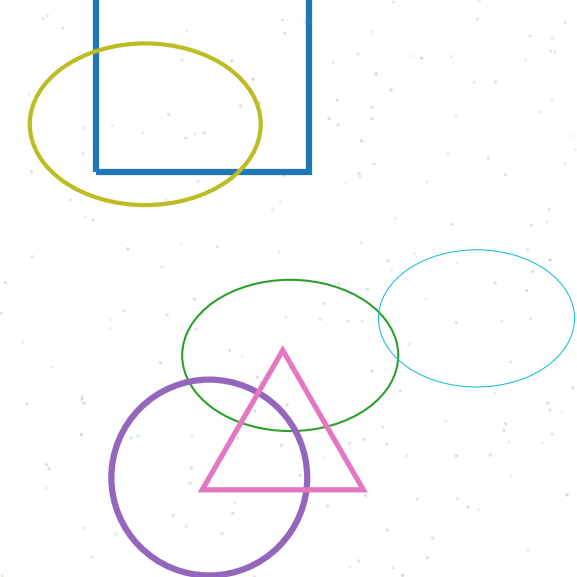[{"shape": "square", "thickness": 3, "radius": 0.92, "center": [0.351, 0.885]}, {"shape": "oval", "thickness": 1, "radius": 0.94, "center": [0.503, 0.384]}, {"shape": "circle", "thickness": 3, "radius": 0.85, "center": [0.362, 0.172]}, {"shape": "triangle", "thickness": 2.5, "radius": 0.81, "center": [0.49, 0.232]}, {"shape": "oval", "thickness": 2, "radius": 1.0, "center": [0.252, 0.784]}, {"shape": "oval", "thickness": 0.5, "radius": 0.85, "center": [0.825, 0.448]}]